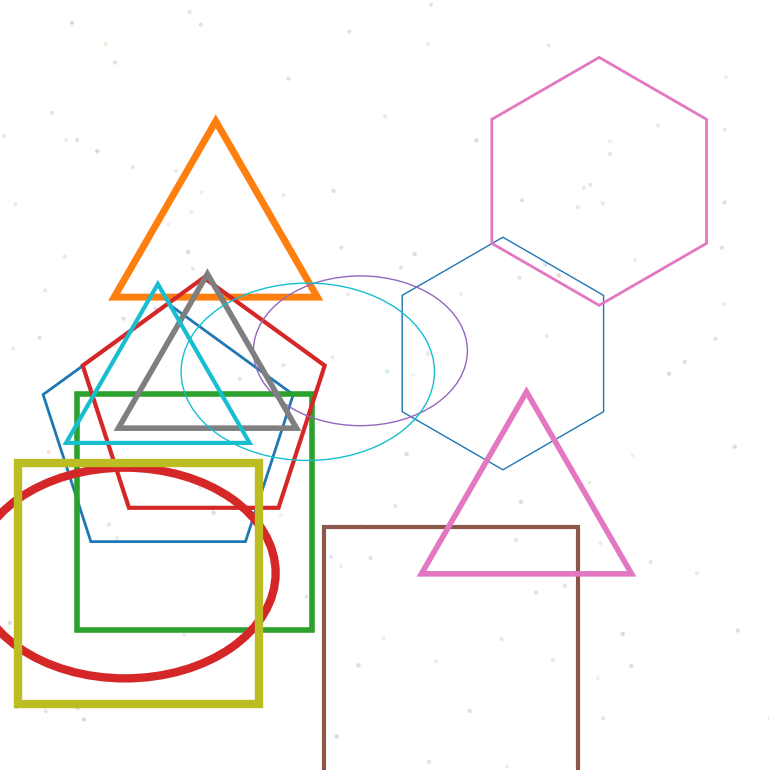[{"shape": "pentagon", "thickness": 1, "radius": 0.85, "center": [0.218, 0.435]}, {"shape": "hexagon", "thickness": 0.5, "radius": 0.76, "center": [0.653, 0.541]}, {"shape": "triangle", "thickness": 2.5, "radius": 0.76, "center": [0.28, 0.69]}, {"shape": "square", "thickness": 2, "radius": 0.76, "center": [0.253, 0.335]}, {"shape": "oval", "thickness": 3, "radius": 0.98, "center": [0.162, 0.256]}, {"shape": "pentagon", "thickness": 1.5, "radius": 0.83, "center": [0.265, 0.474]}, {"shape": "oval", "thickness": 0.5, "radius": 0.69, "center": [0.468, 0.544]}, {"shape": "square", "thickness": 1.5, "radius": 0.82, "center": [0.586, 0.151]}, {"shape": "triangle", "thickness": 2, "radius": 0.79, "center": [0.684, 0.334]}, {"shape": "hexagon", "thickness": 1, "radius": 0.81, "center": [0.778, 0.764]}, {"shape": "triangle", "thickness": 2, "radius": 0.67, "center": [0.269, 0.511]}, {"shape": "square", "thickness": 3, "radius": 0.78, "center": [0.18, 0.242]}, {"shape": "triangle", "thickness": 1.5, "radius": 0.69, "center": [0.205, 0.494]}, {"shape": "oval", "thickness": 0.5, "radius": 0.82, "center": [0.4, 0.517]}]